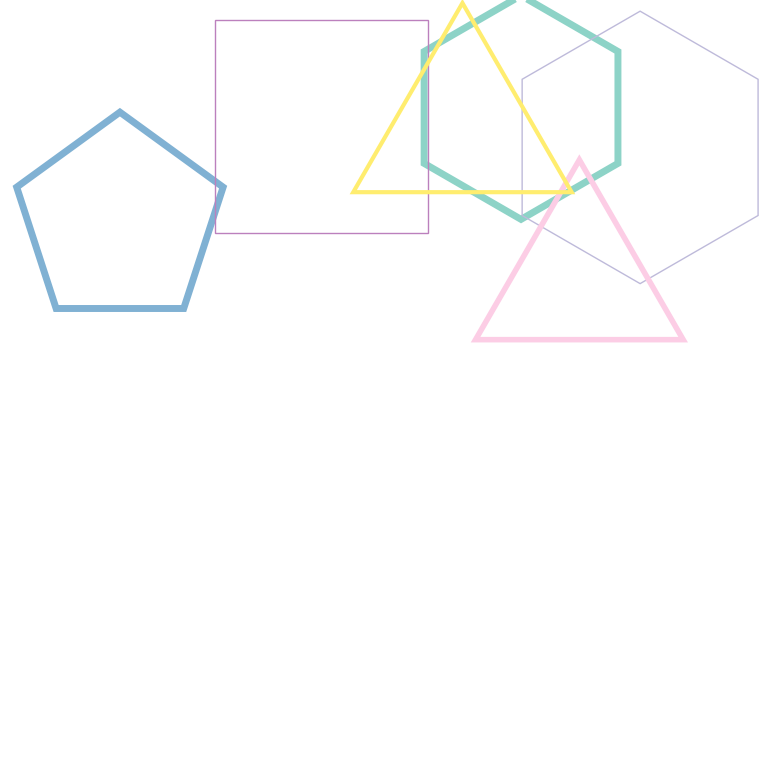[{"shape": "hexagon", "thickness": 2.5, "radius": 0.73, "center": [0.677, 0.86]}, {"shape": "hexagon", "thickness": 0.5, "radius": 0.88, "center": [0.831, 0.809]}, {"shape": "pentagon", "thickness": 2.5, "radius": 0.7, "center": [0.156, 0.713]}, {"shape": "triangle", "thickness": 2, "radius": 0.78, "center": [0.752, 0.637]}, {"shape": "square", "thickness": 0.5, "radius": 0.69, "center": [0.418, 0.836]}, {"shape": "triangle", "thickness": 1.5, "radius": 0.82, "center": [0.601, 0.832]}]